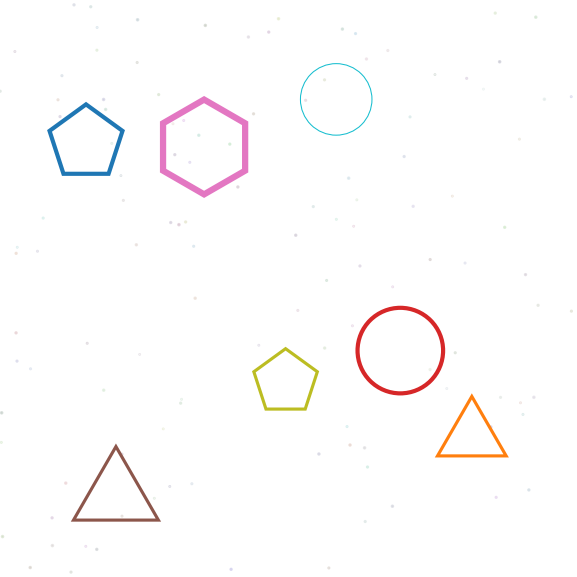[{"shape": "pentagon", "thickness": 2, "radius": 0.33, "center": [0.149, 0.752]}, {"shape": "triangle", "thickness": 1.5, "radius": 0.34, "center": [0.817, 0.244]}, {"shape": "circle", "thickness": 2, "radius": 0.37, "center": [0.693, 0.392]}, {"shape": "triangle", "thickness": 1.5, "radius": 0.42, "center": [0.201, 0.141]}, {"shape": "hexagon", "thickness": 3, "radius": 0.41, "center": [0.353, 0.745]}, {"shape": "pentagon", "thickness": 1.5, "radius": 0.29, "center": [0.495, 0.338]}, {"shape": "circle", "thickness": 0.5, "radius": 0.31, "center": [0.582, 0.827]}]